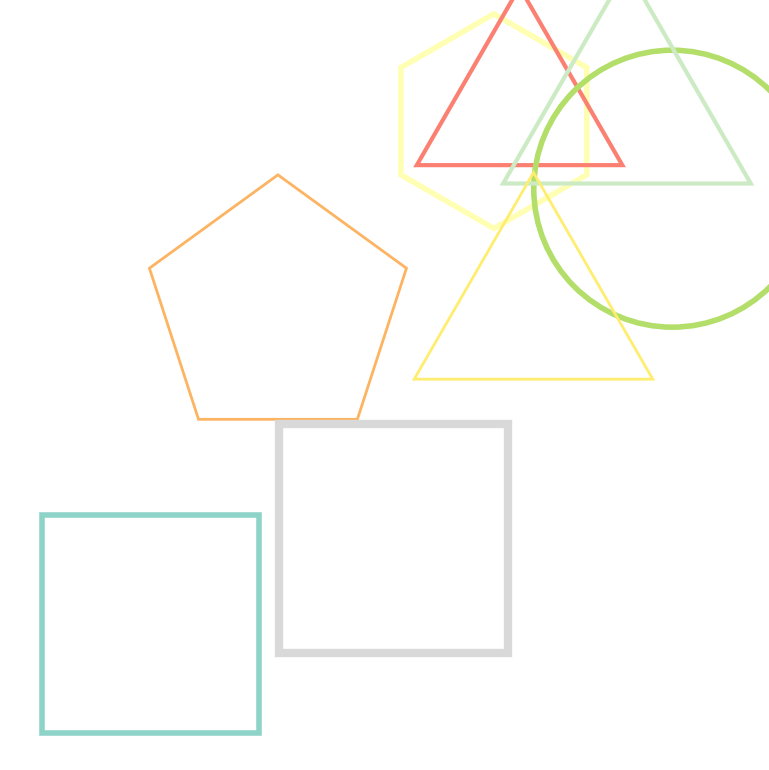[{"shape": "square", "thickness": 2, "radius": 0.71, "center": [0.196, 0.19]}, {"shape": "hexagon", "thickness": 2, "radius": 0.7, "center": [0.641, 0.843]}, {"shape": "triangle", "thickness": 1.5, "radius": 0.77, "center": [0.675, 0.863]}, {"shape": "pentagon", "thickness": 1, "radius": 0.88, "center": [0.361, 0.597]}, {"shape": "circle", "thickness": 2, "radius": 0.9, "center": [0.873, 0.755]}, {"shape": "square", "thickness": 3, "radius": 0.74, "center": [0.511, 0.301]}, {"shape": "triangle", "thickness": 1.5, "radius": 0.93, "center": [0.814, 0.855]}, {"shape": "triangle", "thickness": 1, "radius": 0.89, "center": [0.693, 0.597]}]